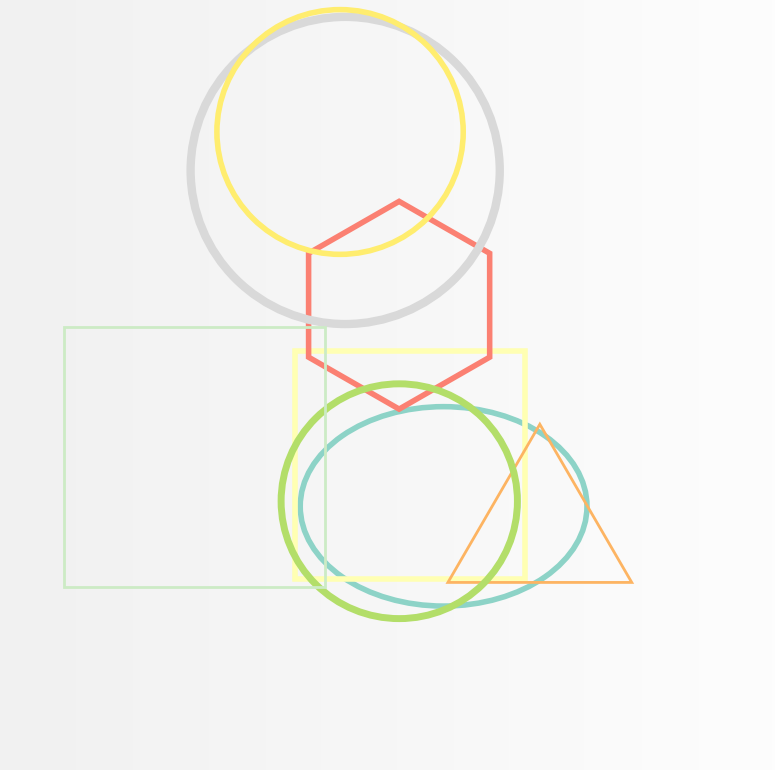[{"shape": "oval", "thickness": 2, "radius": 0.92, "center": [0.572, 0.342]}, {"shape": "square", "thickness": 2, "radius": 0.74, "center": [0.529, 0.396]}, {"shape": "hexagon", "thickness": 2, "radius": 0.67, "center": [0.515, 0.604]}, {"shape": "triangle", "thickness": 1, "radius": 0.68, "center": [0.697, 0.312]}, {"shape": "circle", "thickness": 2.5, "radius": 0.76, "center": [0.515, 0.349]}, {"shape": "circle", "thickness": 3, "radius": 1.0, "center": [0.445, 0.779]}, {"shape": "square", "thickness": 1, "radius": 0.84, "center": [0.251, 0.406]}, {"shape": "circle", "thickness": 2, "radius": 0.79, "center": [0.439, 0.829]}]